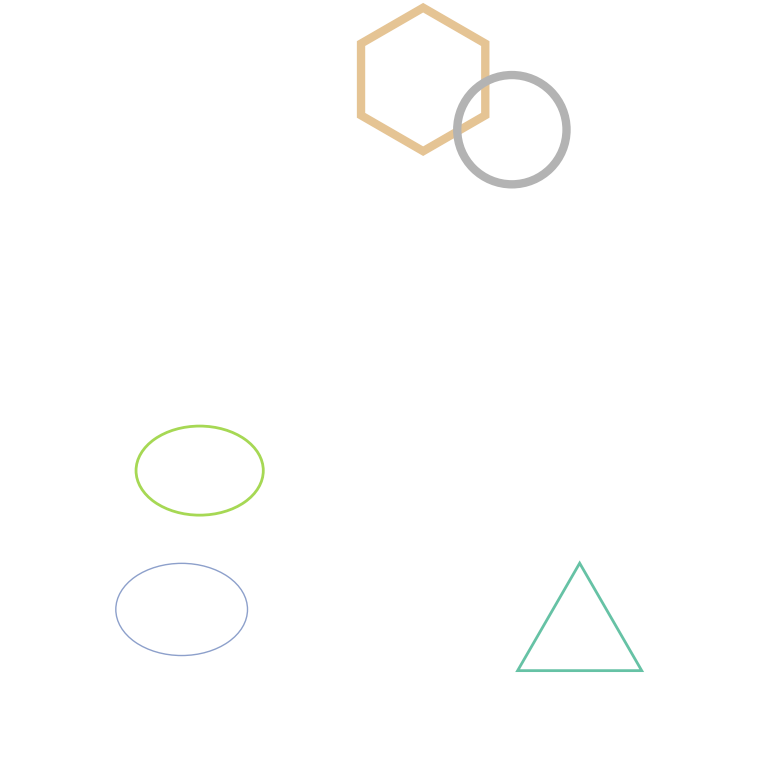[{"shape": "triangle", "thickness": 1, "radius": 0.47, "center": [0.753, 0.176]}, {"shape": "oval", "thickness": 0.5, "radius": 0.43, "center": [0.236, 0.209]}, {"shape": "oval", "thickness": 1, "radius": 0.41, "center": [0.259, 0.389]}, {"shape": "hexagon", "thickness": 3, "radius": 0.47, "center": [0.55, 0.897]}, {"shape": "circle", "thickness": 3, "radius": 0.35, "center": [0.665, 0.832]}]